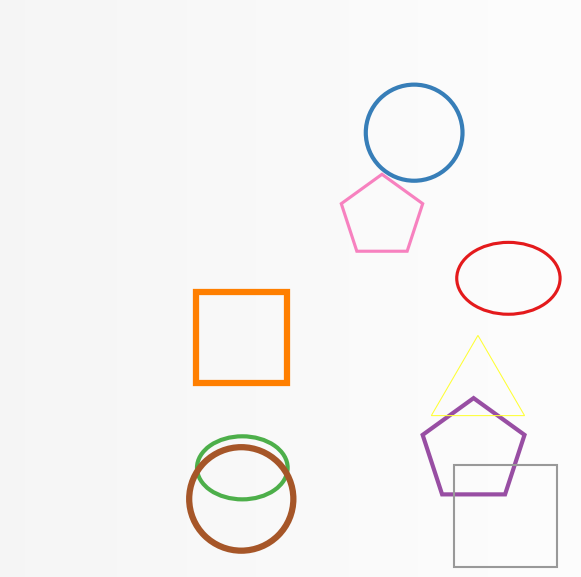[{"shape": "oval", "thickness": 1.5, "radius": 0.44, "center": [0.875, 0.517]}, {"shape": "circle", "thickness": 2, "radius": 0.42, "center": [0.713, 0.769]}, {"shape": "oval", "thickness": 2, "radius": 0.39, "center": [0.417, 0.189]}, {"shape": "pentagon", "thickness": 2, "radius": 0.46, "center": [0.815, 0.218]}, {"shape": "square", "thickness": 3, "radius": 0.39, "center": [0.416, 0.415]}, {"shape": "triangle", "thickness": 0.5, "radius": 0.46, "center": [0.822, 0.326]}, {"shape": "circle", "thickness": 3, "radius": 0.45, "center": [0.415, 0.135]}, {"shape": "pentagon", "thickness": 1.5, "radius": 0.37, "center": [0.657, 0.624]}, {"shape": "square", "thickness": 1, "radius": 0.44, "center": [0.87, 0.106]}]